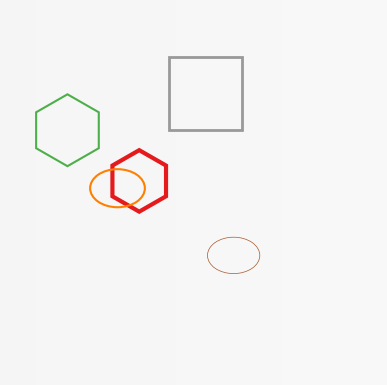[{"shape": "hexagon", "thickness": 3, "radius": 0.4, "center": [0.359, 0.53]}, {"shape": "hexagon", "thickness": 1.5, "radius": 0.47, "center": [0.174, 0.662]}, {"shape": "oval", "thickness": 1.5, "radius": 0.35, "center": [0.303, 0.511]}, {"shape": "oval", "thickness": 0.5, "radius": 0.34, "center": [0.603, 0.337]}, {"shape": "square", "thickness": 2, "radius": 0.47, "center": [0.531, 0.758]}]